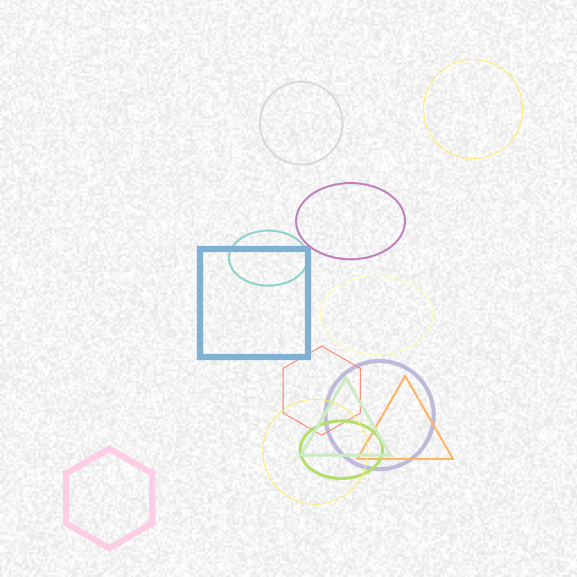[{"shape": "oval", "thickness": 1, "radius": 0.34, "center": [0.465, 0.552]}, {"shape": "oval", "thickness": 0.5, "radius": 0.49, "center": [0.652, 0.454]}, {"shape": "circle", "thickness": 2, "radius": 0.47, "center": [0.657, 0.28]}, {"shape": "hexagon", "thickness": 0.5, "radius": 0.39, "center": [0.557, 0.323]}, {"shape": "square", "thickness": 3, "radius": 0.47, "center": [0.44, 0.474]}, {"shape": "triangle", "thickness": 1, "radius": 0.48, "center": [0.702, 0.252]}, {"shape": "oval", "thickness": 1.5, "radius": 0.36, "center": [0.591, 0.22]}, {"shape": "hexagon", "thickness": 3, "radius": 0.43, "center": [0.189, 0.136]}, {"shape": "circle", "thickness": 1, "radius": 0.36, "center": [0.522, 0.786]}, {"shape": "oval", "thickness": 1, "radius": 0.47, "center": [0.607, 0.616]}, {"shape": "triangle", "thickness": 1.5, "radius": 0.45, "center": [0.599, 0.256]}, {"shape": "circle", "thickness": 0.5, "radius": 0.45, "center": [0.546, 0.217]}, {"shape": "circle", "thickness": 0.5, "radius": 0.43, "center": [0.819, 0.81]}]